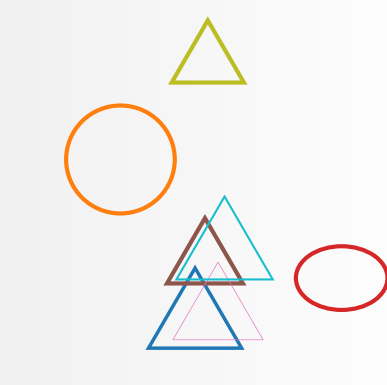[{"shape": "triangle", "thickness": 2.5, "radius": 0.69, "center": [0.503, 0.165]}, {"shape": "circle", "thickness": 3, "radius": 0.7, "center": [0.311, 0.586]}, {"shape": "oval", "thickness": 3, "radius": 0.59, "center": [0.882, 0.278]}, {"shape": "triangle", "thickness": 3, "radius": 0.57, "center": [0.529, 0.32]}, {"shape": "triangle", "thickness": 0.5, "radius": 0.67, "center": [0.563, 0.185]}, {"shape": "triangle", "thickness": 3, "radius": 0.54, "center": [0.536, 0.839]}, {"shape": "triangle", "thickness": 1.5, "radius": 0.72, "center": [0.58, 0.346]}]